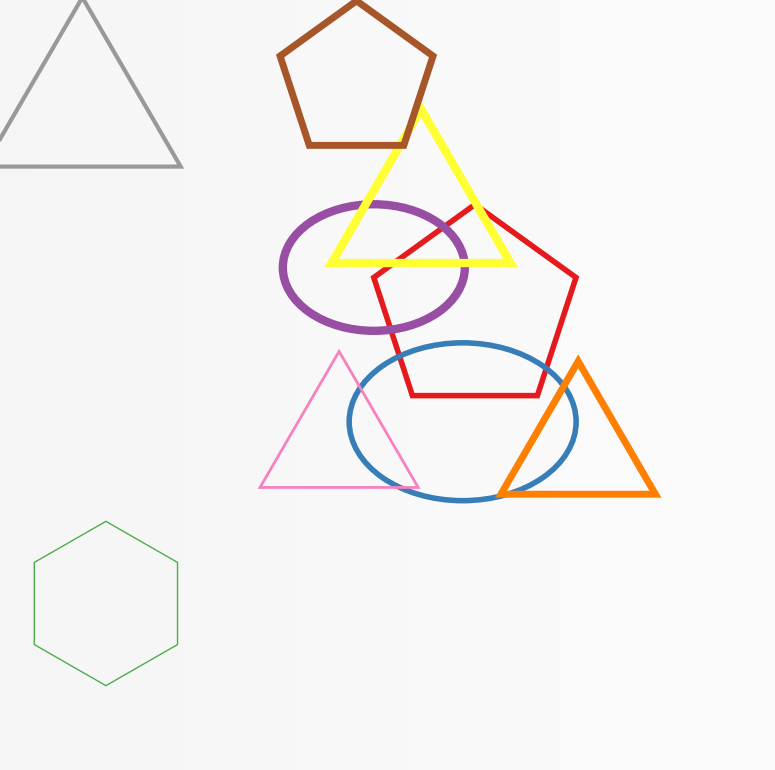[{"shape": "pentagon", "thickness": 2, "radius": 0.69, "center": [0.613, 0.597]}, {"shape": "oval", "thickness": 2, "radius": 0.73, "center": [0.597, 0.452]}, {"shape": "hexagon", "thickness": 0.5, "radius": 0.53, "center": [0.137, 0.216]}, {"shape": "oval", "thickness": 3, "radius": 0.59, "center": [0.482, 0.653]}, {"shape": "triangle", "thickness": 2.5, "radius": 0.58, "center": [0.746, 0.416]}, {"shape": "triangle", "thickness": 3, "radius": 0.67, "center": [0.543, 0.725]}, {"shape": "pentagon", "thickness": 2.5, "radius": 0.52, "center": [0.46, 0.895]}, {"shape": "triangle", "thickness": 1, "radius": 0.59, "center": [0.438, 0.426]}, {"shape": "triangle", "thickness": 1.5, "radius": 0.73, "center": [0.106, 0.857]}]